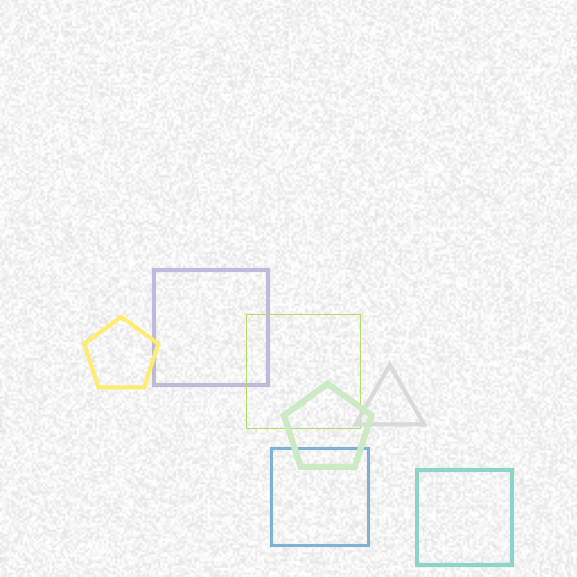[{"shape": "square", "thickness": 2, "radius": 0.41, "center": [0.804, 0.103]}, {"shape": "square", "thickness": 2, "radius": 0.5, "center": [0.365, 0.432]}, {"shape": "square", "thickness": 1.5, "radius": 0.42, "center": [0.553, 0.14]}, {"shape": "square", "thickness": 0.5, "radius": 0.5, "center": [0.525, 0.357]}, {"shape": "triangle", "thickness": 2, "radius": 0.34, "center": [0.675, 0.299]}, {"shape": "pentagon", "thickness": 3, "radius": 0.4, "center": [0.567, 0.255]}, {"shape": "pentagon", "thickness": 2, "radius": 0.34, "center": [0.21, 0.383]}]